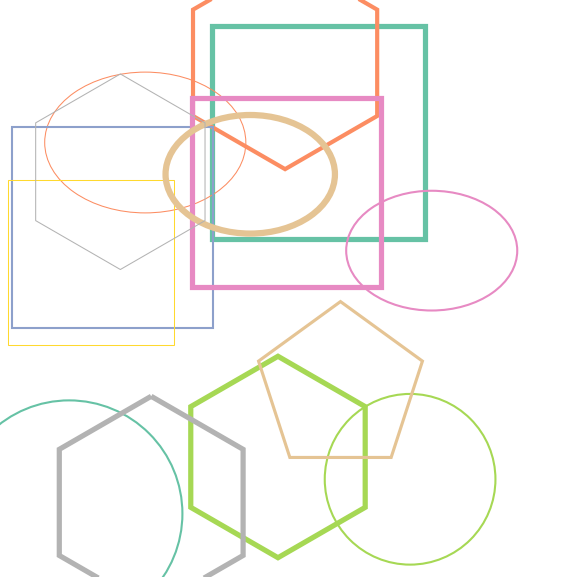[{"shape": "circle", "thickness": 1, "radius": 0.98, "center": [0.12, 0.11]}, {"shape": "square", "thickness": 2.5, "radius": 0.92, "center": [0.552, 0.77]}, {"shape": "hexagon", "thickness": 2, "radius": 0.92, "center": [0.494, 0.89]}, {"shape": "oval", "thickness": 0.5, "radius": 0.87, "center": [0.252, 0.752]}, {"shape": "square", "thickness": 1, "radius": 0.87, "center": [0.194, 0.605]}, {"shape": "oval", "thickness": 1, "radius": 0.74, "center": [0.748, 0.565]}, {"shape": "square", "thickness": 2.5, "radius": 0.82, "center": [0.496, 0.666]}, {"shape": "circle", "thickness": 1, "radius": 0.74, "center": [0.71, 0.169]}, {"shape": "hexagon", "thickness": 2.5, "radius": 0.87, "center": [0.481, 0.208]}, {"shape": "square", "thickness": 0.5, "radius": 0.72, "center": [0.158, 0.544]}, {"shape": "oval", "thickness": 3, "radius": 0.73, "center": [0.433, 0.697]}, {"shape": "pentagon", "thickness": 1.5, "radius": 0.75, "center": [0.59, 0.328]}, {"shape": "hexagon", "thickness": 0.5, "radius": 0.85, "center": [0.208, 0.702]}, {"shape": "hexagon", "thickness": 2.5, "radius": 0.92, "center": [0.262, 0.129]}]